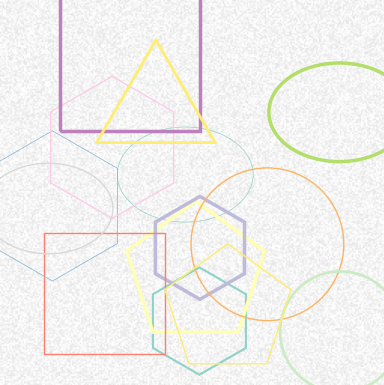[{"shape": "oval", "thickness": 0.5, "radius": 0.88, "center": [0.481, 0.547]}, {"shape": "hexagon", "thickness": 1.5, "radius": 0.7, "center": [0.518, 0.166]}, {"shape": "pentagon", "thickness": 2.5, "radius": 0.94, "center": [0.508, 0.29]}, {"shape": "hexagon", "thickness": 2.5, "radius": 0.67, "center": [0.519, 0.356]}, {"shape": "square", "thickness": 1, "radius": 0.79, "center": [0.271, 0.237]}, {"shape": "hexagon", "thickness": 0.5, "radius": 0.98, "center": [0.136, 0.465]}, {"shape": "circle", "thickness": 1, "radius": 0.99, "center": [0.695, 0.366]}, {"shape": "oval", "thickness": 2.5, "radius": 0.91, "center": [0.881, 0.708]}, {"shape": "hexagon", "thickness": 1, "radius": 0.92, "center": [0.291, 0.617]}, {"shape": "oval", "thickness": 1, "radius": 0.84, "center": [0.125, 0.458]}, {"shape": "square", "thickness": 2.5, "radius": 0.91, "center": [0.338, 0.843]}, {"shape": "circle", "thickness": 2, "radius": 0.78, "center": [0.885, 0.138]}, {"shape": "pentagon", "thickness": 1, "radius": 0.86, "center": [0.592, 0.194]}, {"shape": "triangle", "thickness": 2, "radius": 0.89, "center": [0.405, 0.718]}]